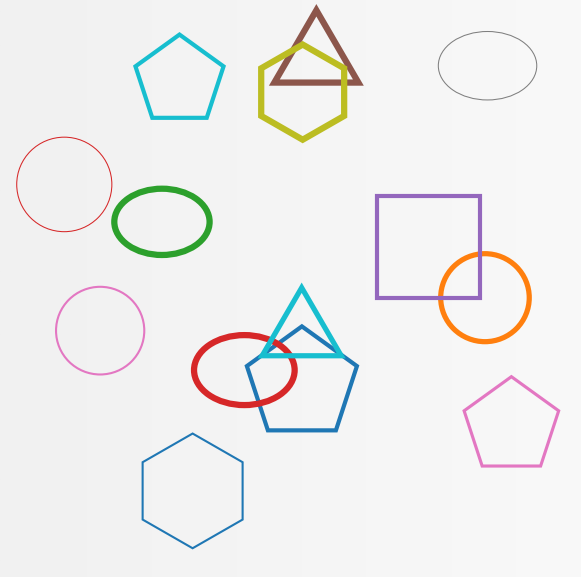[{"shape": "hexagon", "thickness": 1, "radius": 0.5, "center": [0.331, 0.149]}, {"shape": "pentagon", "thickness": 2, "radius": 0.5, "center": [0.519, 0.334]}, {"shape": "circle", "thickness": 2.5, "radius": 0.38, "center": [0.834, 0.484]}, {"shape": "oval", "thickness": 3, "radius": 0.41, "center": [0.279, 0.615]}, {"shape": "circle", "thickness": 0.5, "radius": 0.41, "center": [0.111, 0.68]}, {"shape": "oval", "thickness": 3, "radius": 0.43, "center": [0.42, 0.358]}, {"shape": "square", "thickness": 2, "radius": 0.44, "center": [0.737, 0.571]}, {"shape": "triangle", "thickness": 3, "radius": 0.42, "center": [0.544, 0.898]}, {"shape": "pentagon", "thickness": 1.5, "radius": 0.43, "center": [0.88, 0.261]}, {"shape": "circle", "thickness": 1, "radius": 0.38, "center": [0.172, 0.427]}, {"shape": "oval", "thickness": 0.5, "radius": 0.42, "center": [0.839, 0.885]}, {"shape": "hexagon", "thickness": 3, "radius": 0.41, "center": [0.521, 0.84]}, {"shape": "triangle", "thickness": 2.5, "radius": 0.39, "center": [0.519, 0.422]}, {"shape": "pentagon", "thickness": 2, "radius": 0.4, "center": [0.309, 0.86]}]